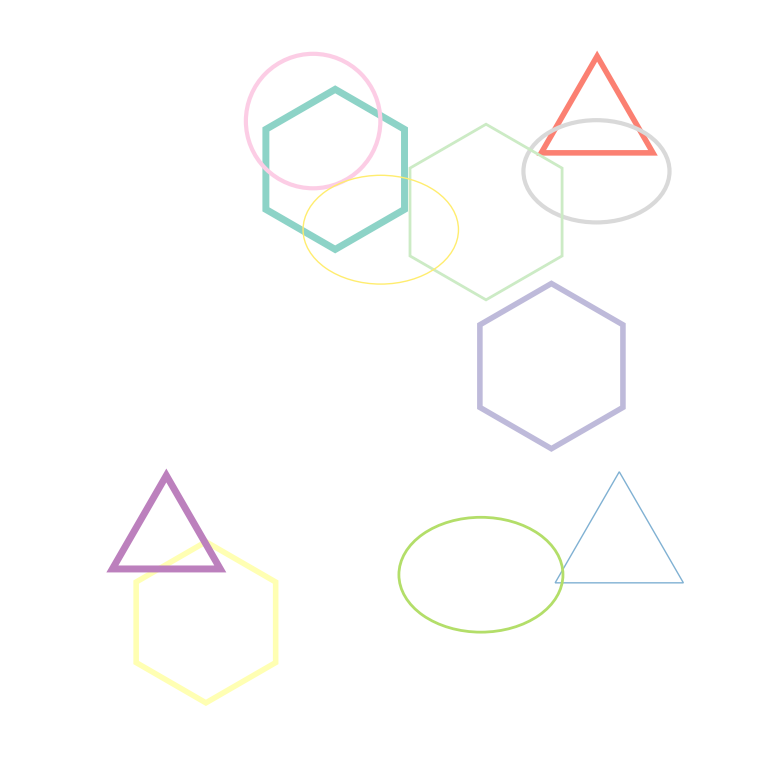[{"shape": "hexagon", "thickness": 2.5, "radius": 0.52, "center": [0.435, 0.78]}, {"shape": "hexagon", "thickness": 2, "radius": 0.52, "center": [0.267, 0.192]}, {"shape": "hexagon", "thickness": 2, "radius": 0.54, "center": [0.716, 0.525]}, {"shape": "triangle", "thickness": 2, "radius": 0.42, "center": [0.775, 0.843]}, {"shape": "triangle", "thickness": 0.5, "radius": 0.48, "center": [0.804, 0.291]}, {"shape": "oval", "thickness": 1, "radius": 0.53, "center": [0.625, 0.254]}, {"shape": "circle", "thickness": 1.5, "radius": 0.44, "center": [0.407, 0.843]}, {"shape": "oval", "thickness": 1.5, "radius": 0.47, "center": [0.775, 0.778]}, {"shape": "triangle", "thickness": 2.5, "radius": 0.4, "center": [0.216, 0.302]}, {"shape": "hexagon", "thickness": 1, "radius": 0.57, "center": [0.631, 0.725]}, {"shape": "oval", "thickness": 0.5, "radius": 0.5, "center": [0.494, 0.702]}]